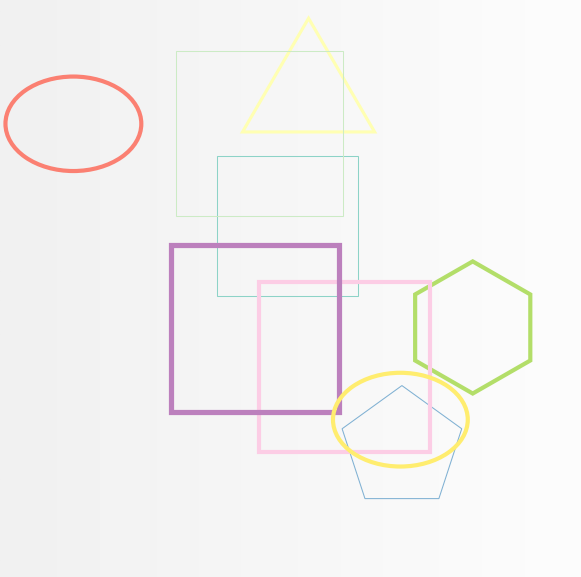[{"shape": "square", "thickness": 0.5, "radius": 0.61, "center": [0.495, 0.607]}, {"shape": "triangle", "thickness": 1.5, "radius": 0.66, "center": [0.531, 0.836]}, {"shape": "oval", "thickness": 2, "radius": 0.58, "center": [0.126, 0.785]}, {"shape": "pentagon", "thickness": 0.5, "radius": 0.54, "center": [0.691, 0.223]}, {"shape": "hexagon", "thickness": 2, "radius": 0.57, "center": [0.813, 0.432]}, {"shape": "square", "thickness": 2, "radius": 0.74, "center": [0.592, 0.363]}, {"shape": "square", "thickness": 2.5, "radius": 0.72, "center": [0.439, 0.431]}, {"shape": "square", "thickness": 0.5, "radius": 0.72, "center": [0.446, 0.768]}, {"shape": "oval", "thickness": 2, "radius": 0.58, "center": [0.689, 0.272]}]